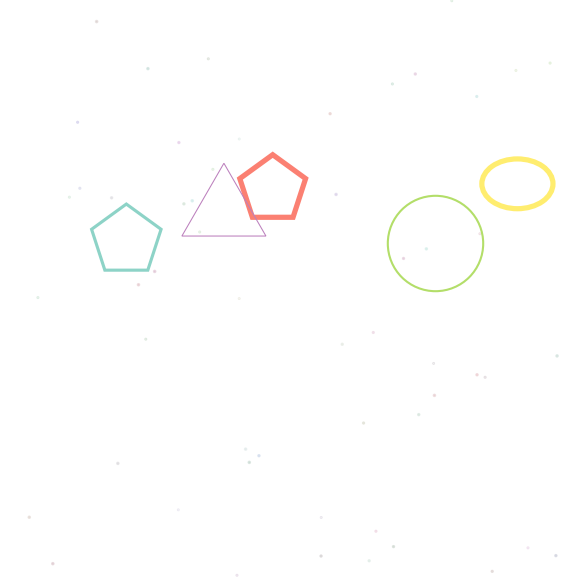[{"shape": "pentagon", "thickness": 1.5, "radius": 0.32, "center": [0.219, 0.583]}, {"shape": "pentagon", "thickness": 2.5, "radius": 0.3, "center": [0.472, 0.671]}, {"shape": "circle", "thickness": 1, "radius": 0.41, "center": [0.754, 0.577]}, {"shape": "triangle", "thickness": 0.5, "radius": 0.42, "center": [0.388, 0.632]}, {"shape": "oval", "thickness": 2.5, "radius": 0.31, "center": [0.896, 0.681]}]